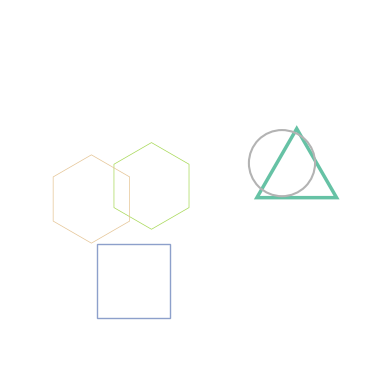[{"shape": "triangle", "thickness": 2.5, "radius": 0.6, "center": [0.771, 0.546]}, {"shape": "square", "thickness": 1, "radius": 0.48, "center": [0.347, 0.27]}, {"shape": "hexagon", "thickness": 0.5, "radius": 0.56, "center": [0.393, 0.517]}, {"shape": "hexagon", "thickness": 0.5, "radius": 0.57, "center": [0.237, 0.483]}, {"shape": "circle", "thickness": 1.5, "radius": 0.43, "center": [0.732, 0.576]}]